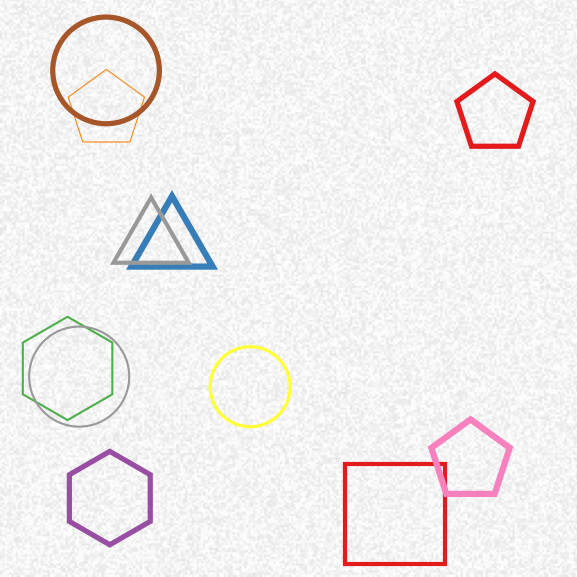[{"shape": "pentagon", "thickness": 2.5, "radius": 0.35, "center": [0.857, 0.802]}, {"shape": "square", "thickness": 2, "radius": 0.44, "center": [0.684, 0.109]}, {"shape": "triangle", "thickness": 3, "radius": 0.41, "center": [0.298, 0.578]}, {"shape": "hexagon", "thickness": 1, "radius": 0.45, "center": [0.117, 0.361]}, {"shape": "hexagon", "thickness": 2.5, "radius": 0.4, "center": [0.19, 0.137]}, {"shape": "pentagon", "thickness": 0.5, "radius": 0.35, "center": [0.184, 0.81]}, {"shape": "circle", "thickness": 1.5, "radius": 0.35, "center": [0.433, 0.33]}, {"shape": "circle", "thickness": 2.5, "radius": 0.46, "center": [0.184, 0.877]}, {"shape": "pentagon", "thickness": 3, "radius": 0.36, "center": [0.815, 0.202]}, {"shape": "circle", "thickness": 1, "radius": 0.43, "center": [0.137, 0.347]}, {"shape": "triangle", "thickness": 2, "radius": 0.38, "center": [0.262, 0.582]}]